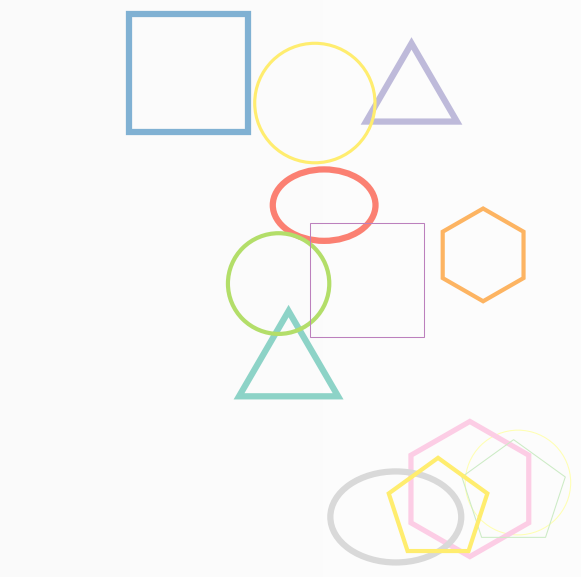[{"shape": "triangle", "thickness": 3, "radius": 0.49, "center": [0.496, 0.362]}, {"shape": "circle", "thickness": 0.5, "radius": 0.45, "center": [0.891, 0.164]}, {"shape": "triangle", "thickness": 3, "radius": 0.45, "center": [0.708, 0.834]}, {"shape": "oval", "thickness": 3, "radius": 0.44, "center": [0.558, 0.644]}, {"shape": "square", "thickness": 3, "radius": 0.51, "center": [0.324, 0.873]}, {"shape": "hexagon", "thickness": 2, "radius": 0.4, "center": [0.831, 0.558]}, {"shape": "circle", "thickness": 2, "radius": 0.44, "center": [0.479, 0.508]}, {"shape": "hexagon", "thickness": 2.5, "radius": 0.59, "center": [0.808, 0.152]}, {"shape": "oval", "thickness": 3, "radius": 0.56, "center": [0.681, 0.104]}, {"shape": "square", "thickness": 0.5, "radius": 0.49, "center": [0.631, 0.514]}, {"shape": "pentagon", "thickness": 0.5, "radius": 0.47, "center": [0.884, 0.144]}, {"shape": "pentagon", "thickness": 2, "radius": 0.45, "center": [0.754, 0.117]}, {"shape": "circle", "thickness": 1.5, "radius": 0.52, "center": [0.542, 0.821]}]